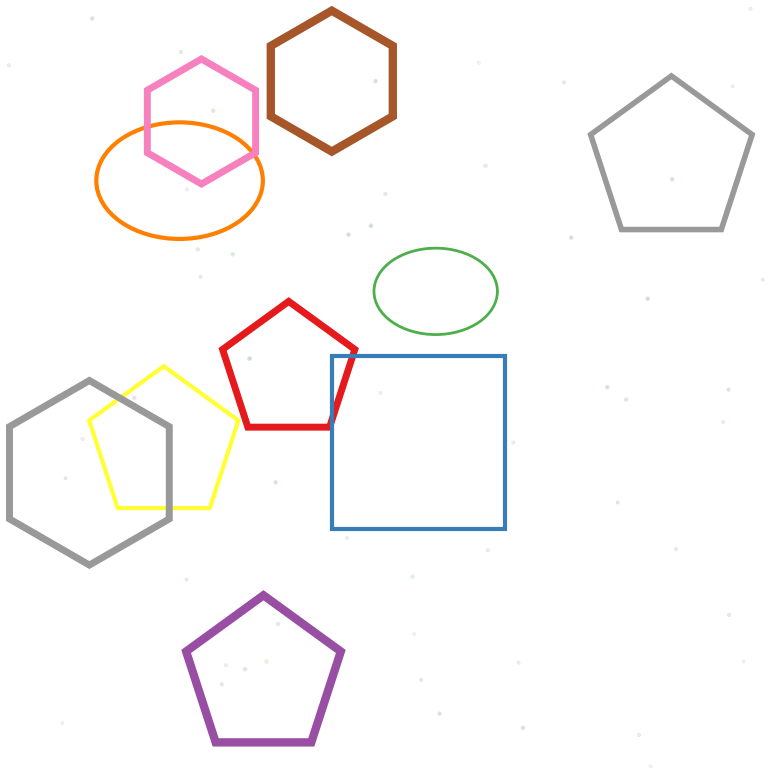[{"shape": "pentagon", "thickness": 2.5, "radius": 0.45, "center": [0.375, 0.518]}, {"shape": "square", "thickness": 1.5, "radius": 0.56, "center": [0.544, 0.425]}, {"shape": "oval", "thickness": 1, "radius": 0.4, "center": [0.566, 0.622]}, {"shape": "pentagon", "thickness": 3, "radius": 0.53, "center": [0.342, 0.121]}, {"shape": "oval", "thickness": 1.5, "radius": 0.54, "center": [0.233, 0.765]}, {"shape": "pentagon", "thickness": 1.5, "radius": 0.51, "center": [0.213, 0.423]}, {"shape": "hexagon", "thickness": 3, "radius": 0.46, "center": [0.431, 0.895]}, {"shape": "hexagon", "thickness": 2.5, "radius": 0.41, "center": [0.262, 0.842]}, {"shape": "hexagon", "thickness": 2.5, "radius": 0.6, "center": [0.116, 0.386]}, {"shape": "pentagon", "thickness": 2, "radius": 0.55, "center": [0.872, 0.791]}]